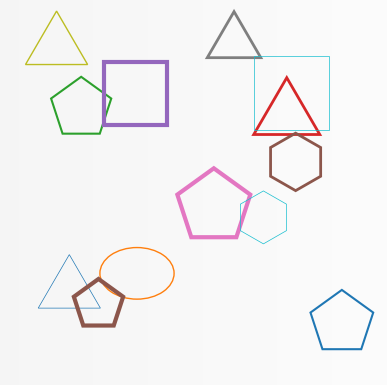[{"shape": "pentagon", "thickness": 1.5, "radius": 0.43, "center": [0.882, 0.162]}, {"shape": "triangle", "thickness": 0.5, "radius": 0.46, "center": [0.179, 0.246]}, {"shape": "oval", "thickness": 1, "radius": 0.48, "center": [0.354, 0.29]}, {"shape": "pentagon", "thickness": 1.5, "radius": 0.41, "center": [0.209, 0.719]}, {"shape": "triangle", "thickness": 2, "radius": 0.49, "center": [0.74, 0.7]}, {"shape": "square", "thickness": 3, "radius": 0.41, "center": [0.349, 0.758]}, {"shape": "hexagon", "thickness": 2, "radius": 0.37, "center": [0.763, 0.579]}, {"shape": "pentagon", "thickness": 3, "radius": 0.33, "center": [0.254, 0.209]}, {"shape": "pentagon", "thickness": 3, "radius": 0.49, "center": [0.552, 0.464]}, {"shape": "triangle", "thickness": 2, "radius": 0.4, "center": [0.604, 0.89]}, {"shape": "triangle", "thickness": 1, "radius": 0.46, "center": [0.146, 0.879]}, {"shape": "square", "thickness": 0.5, "radius": 0.48, "center": [0.752, 0.759]}, {"shape": "hexagon", "thickness": 0.5, "radius": 0.34, "center": [0.68, 0.435]}]